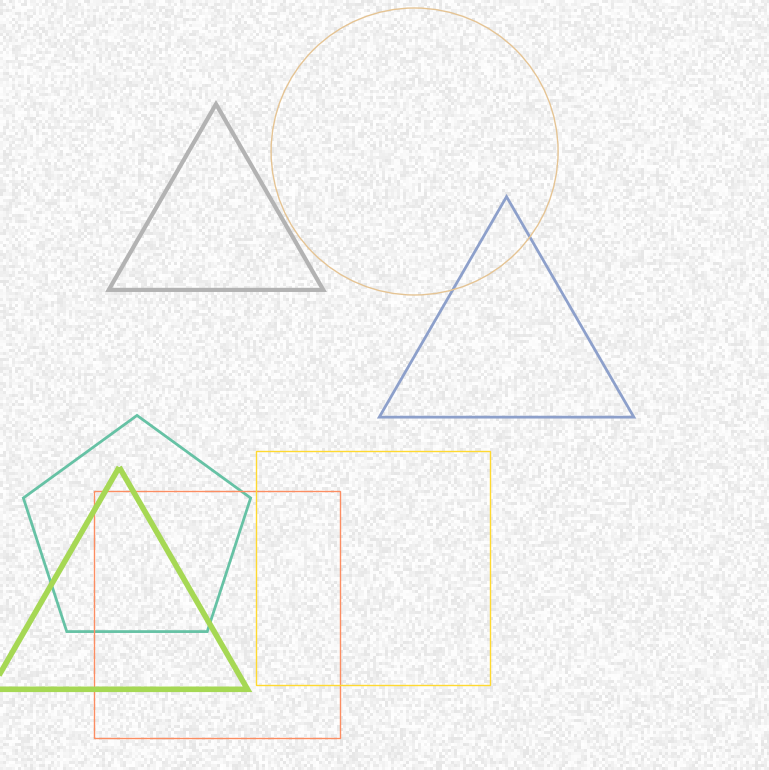[{"shape": "pentagon", "thickness": 1, "radius": 0.78, "center": [0.178, 0.305]}, {"shape": "square", "thickness": 0.5, "radius": 0.8, "center": [0.282, 0.202]}, {"shape": "triangle", "thickness": 1, "radius": 0.95, "center": [0.658, 0.554]}, {"shape": "triangle", "thickness": 2, "radius": 0.96, "center": [0.155, 0.201]}, {"shape": "square", "thickness": 0.5, "radius": 0.76, "center": [0.484, 0.263]}, {"shape": "circle", "thickness": 0.5, "radius": 0.93, "center": [0.538, 0.803]}, {"shape": "triangle", "thickness": 1.5, "radius": 0.8, "center": [0.281, 0.704]}]